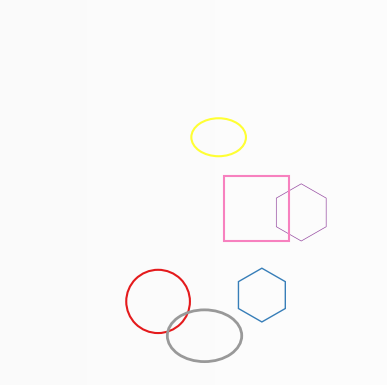[{"shape": "circle", "thickness": 1.5, "radius": 0.41, "center": [0.408, 0.217]}, {"shape": "hexagon", "thickness": 1, "radius": 0.35, "center": [0.676, 0.234]}, {"shape": "hexagon", "thickness": 0.5, "radius": 0.37, "center": [0.777, 0.448]}, {"shape": "oval", "thickness": 1.5, "radius": 0.35, "center": [0.564, 0.644]}, {"shape": "square", "thickness": 1.5, "radius": 0.42, "center": [0.662, 0.459]}, {"shape": "oval", "thickness": 2, "radius": 0.48, "center": [0.528, 0.128]}]